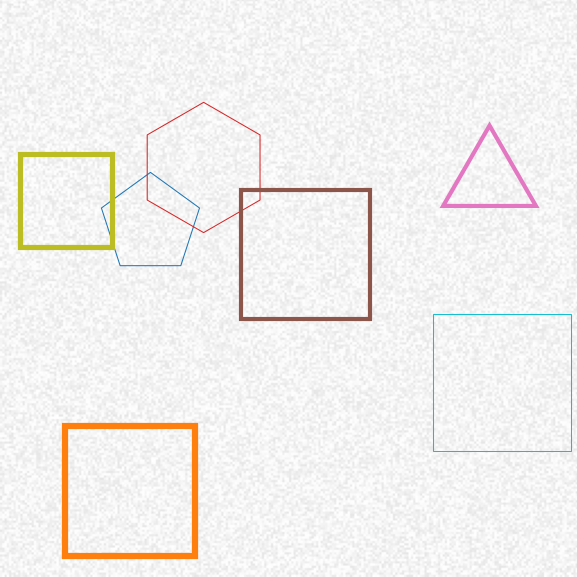[{"shape": "pentagon", "thickness": 0.5, "radius": 0.45, "center": [0.261, 0.611]}, {"shape": "square", "thickness": 3, "radius": 0.56, "center": [0.225, 0.149]}, {"shape": "hexagon", "thickness": 0.5, "radius": 0.56, "center": [0.353, 0.709]}, {"shape": "square", "thickness": 2, "radius": 0.56, "center": [0.529, 0.559]}, {"shape": "triangle", "thickness": 2, "radius": 0.46, "center": [0.848, 0.689]}, {"shape": "square", "thickness": 2.5, "radius": 0.4, "center": [0.114, 0.652]}, {"shape": "square", "thickness": 0.5, "radius": 0.6, "center": [0.869, 0.337]}]